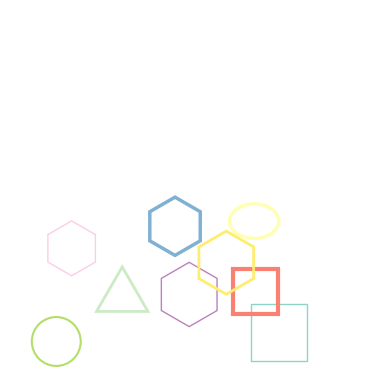[{"shape": "square", "thickness": 1, "radius": 0.37, "center": [0.725, 0.137]}, {"shape": "oval", "thickness": 2.5, "radius": 0.32, "center": [0.66, 0.426]}, {"shape": "square", "thickness": 3, "radius": 0.29, "center": [0.663, 0.242]}, {"shape": "hexagon", "thickness": 2.5, "radius": 0.38, "center": [0.455, 0.412]}, {"shape": "circle", "thickness": 1.5, "radius": 0.32, "center": [0.146, 0.113]}, {"shape": "hexagon", "thickness": 1, "radius": 0.36, "center": [0.186, 0.355]}, {"shape": "hexagon", "thickness": 1, "radius": 0.42, "center": [0.491, 0.235]}, {"shape": "triangle", "thickness": 2, "radius": 0.39, "center": [0.317, 0.23]}, {"shape": "hexagon", "thickness": 2, "radius": 0.41, "center": [0.588, 0.318]}]